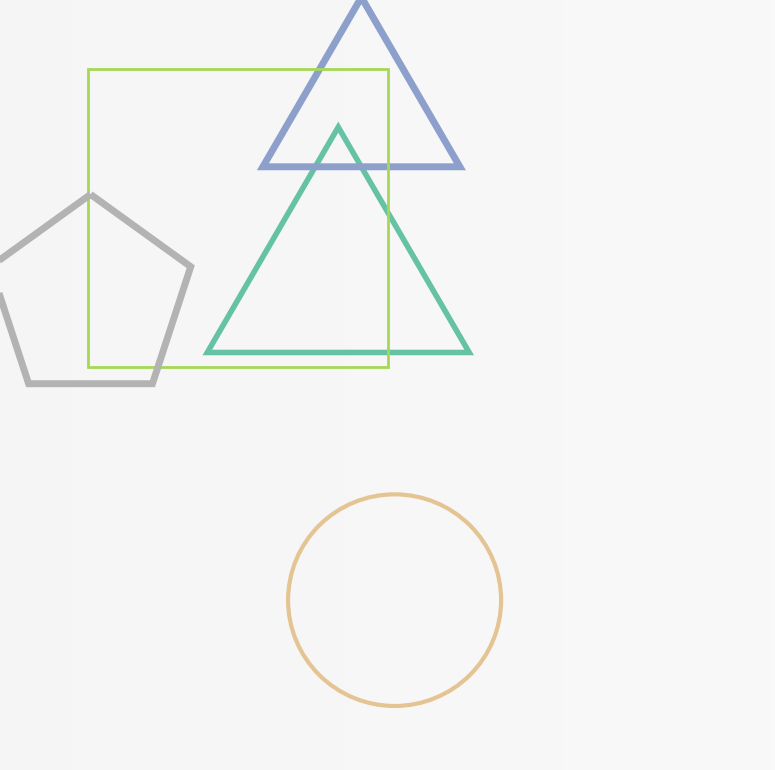[{"shape": "triangle", "thickness": 2, "radius": 0.98, "center": [0.436, 0.64]}, {"shape": "triangle", "thickness": 2.5, "radius": 0.73, "center": [0.466, 0.857]}, {"shape": "square", "thickness": 1, "radius": 0.97, "center": [0.307, 0.716]}, {"shape": "circle", "thickness": 1.5, "radius": 0.69, "center": [0.509, 0.221]}, {"shape": "pentagon", "thickness": 2.5, "radius": 0.68, "center": [0.117, 0.612]}]